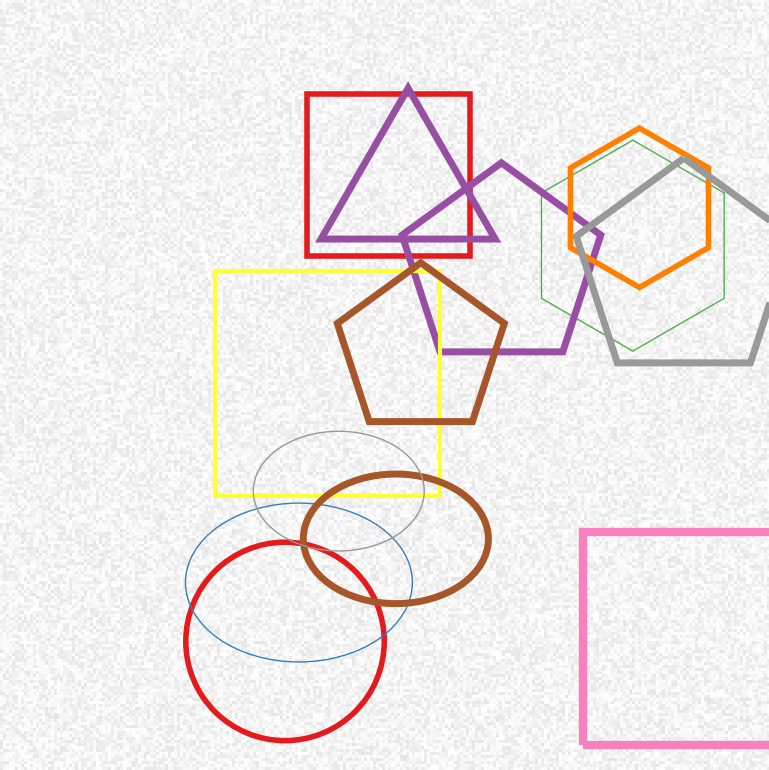[{"shape": "square", "thickness": 2, "radius": 0.53, "center": [0.505, 0.773]}, {"shape": "circle", "thickness": 2, "radius": 0.64, "center": [0.37, 0.167]}, {"shape": "oval", "thickness": 0.5, "radius": 0.74, "center": [0.388, 0.243]}, {"shape": "hexagon", "thickness": 0.5, "radius": 0.68, "center": [0.822, 0.681]}, {"shape": "triangle", "thickness": 2.5, "radius": 0.65, "center": [0.53, 0.755]}, {"shape": "pentagon", "thickness": 2.5, "radius": 0.68, "center": [0.651, 0.653]}, {"shape": "hexagon", "thickness": 2, "radius": 0.52, "center": [0.83, 0.73]}, {"shape": "square", "thickness": 1.5, "radius": 0.73, "center": [0.426, 0.502]}, {"shape": "oval", "thickness": 2.5, "radius": 0.6, "center": [0.514, 0.3]}, {"shape": "pentagon", "thickness": 2.5, "radius": 0.57, "center": [0.547, 0.545]}, {"shape": "square", "thickness": 3, "radius": 0.69, "center": [0.896, 0.17]}, {"shape": "oval", "thickness": 0.5, "radius": 0.56, "center": [0.44, 0.362]}, {"shape": "pentagon", "thickness": 2.5, "radius": 0.74, "center": [0.888, 0.648]}]